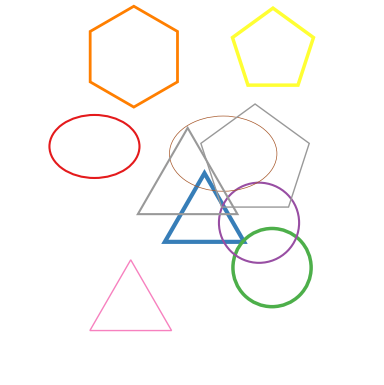[{"shape": "oval", "thickness": 1.5, "radius": 0.58, "center": [0.245, 0.62]}, {"shape": "triangle", "thickness": 3, "radius": 0.59, "center": [0.531, 0.431]}, {"shape": "circle", "thickness": 2.5, "radius": 0.51, "center": [0.707, 0.305]}, {"shape": "circle", "thickness": 1.5, "radius": 0.52, "center": [0.673, 0.421]}, {"shape": "hexagon", "thickness": 2, "radius": 0.65, "center": [0.348, 0.853]}, {"shape": "pentagon", "thickness": 2.5, "radius": 0.55, "center": [0.709, 0.868]}, {"shape": "oval", "thickness": 0.5, "radius": 0.7, "center": [0.58, 0.601]}, {"shape": "triangle", "thickness": 1, "radius": 0.61, "center": [0.34, 0.203]}, {"shape": "pentagon", "thickness": 1, "radius": 0.74, "center": [0.663, 0.582]}, {"shape": "triangle", "thickness": 1.5, "radius": 0.75, "center": [0.487, 0.518]}]